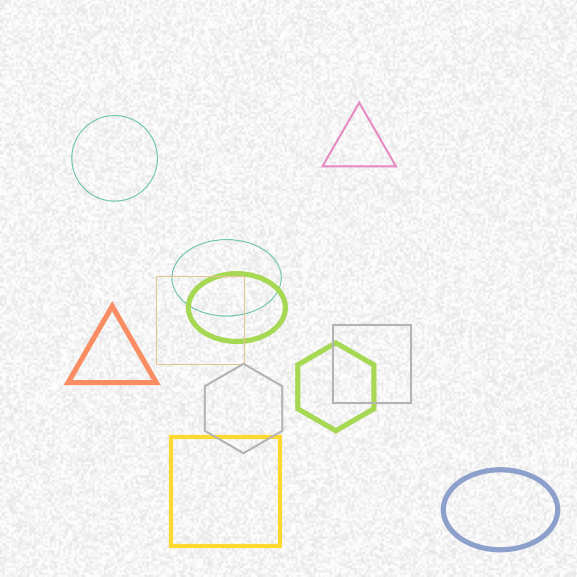[{"shape": "oval", "thickness": 0.5, "radius": 0.47, "center": [0.392, 0.518]}, {"shape": "circle", "thickness": 0.5, "radius": 0.37, "center": [0.198, 0.725]}, {"shape": "triangle", "thickness": 2.5, "radius": 0.44, "center": [0.194, 0.381]}, {"shape": "oval", "thickness": 2.5, "radius": 0.49, "center": [0.867, 0.116]}, {"shape": "triangle", "thickness": 1, "radius": 0.37, "center": [0.622, 0.748]}, {"shape": "hexagon", "thickness": 2.5, "radius": 0.38, "center": [0.582, 0.329]}, {"shape": "oval", "thickness": 2.5, "radius": 0.42, "center": [0.41, 0.467]}, {"shape": "square", "thickness": 2, "radius": 0.47, "center": [0.39, 0.148]}, {"shape": "square", "thickness": 0.5, "radius": 0.38, "center": [0.346, 0.445]}, {"shape": "square", "thickness": 1, "radius": 0.34, "center": [0.644, 0.369]}, {"shape": "hexagon", "thickness": 1, "radius": 0.39, "center": [0.422, 0.292]}]